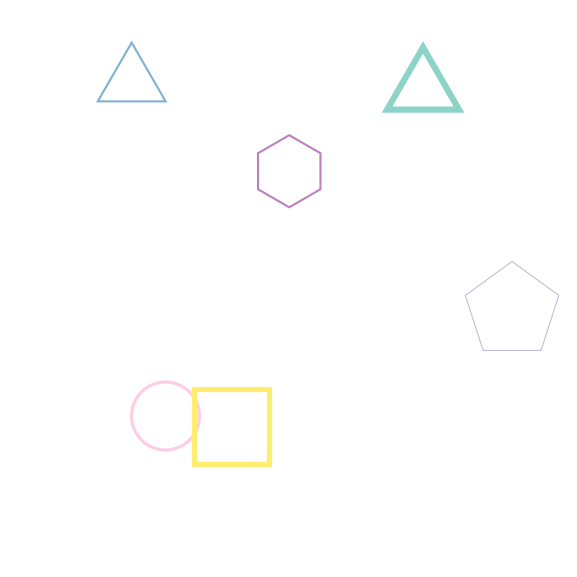[{"shape": "triangle", "thickness": 3, "radius": 0.36, "center": [0.733, 0.845]}, {"shape": "pentagon", "thickness": 0.5, "radius": 0.43, "center": [0.887, 0.461]}, {"shape": "triangle", "thickness": 1, "radius": 0.34, "center": [0.228, 0.858]}, {"shape": "circle", "thickness": 1.5, "radius": 0.29, "center": [0.287, 0.279]}, {"shape": "hexagon", "thickness": 1, "radius": 0.31, "center": [0.501, 0.703]}, {"shape": "square", "thickness": 2.5, "radius": 0.33, "center": [0.401, 0.26]}]